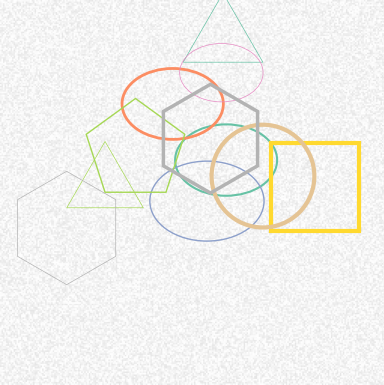[{"shape": "oval", "thickness": 1.5, "radius": 0.66, "center": [0.587, 0.584]}, {"shape": "triangle", "thickness": 0.5, "radius": 0.6, "center": [0.579, 0.898]}, {"shape": "oval", "thickness": 2, "radius": 0.66, "center": [0.449, 0.73]}, {"shape": "oval", "thickness": 1, "radius": 0.74, "center": [0.537, 0.478]}, {"shape": "oval", "thickness": 0.5, "radius": 0.54, "center": [0.575, 0.811]}, {"shape": "triangle", "thickness": 0.5, "radius": 0.57, "center": [0.273, 0.518]}, {"shape": "pentagon", "thickness": 1, "radius": 0.67, "center": [0.352, 0.61]}, {"shape": "square", "thickness": 3, "radius": 0.57, "center": [0.818, 0.515]}, {"shape": "circle", "thickness": 3, "radius": 0.67, "center": [0.683, 0.543]}, {"shape": "hexagon", "thickness": 2.5, "radius": 0.71, "center": [0.547, 0.64]}, {"shape": "hexagon", "thickness": 0.5, "radius": 0.74, "center": [0.173, 0.408]}]